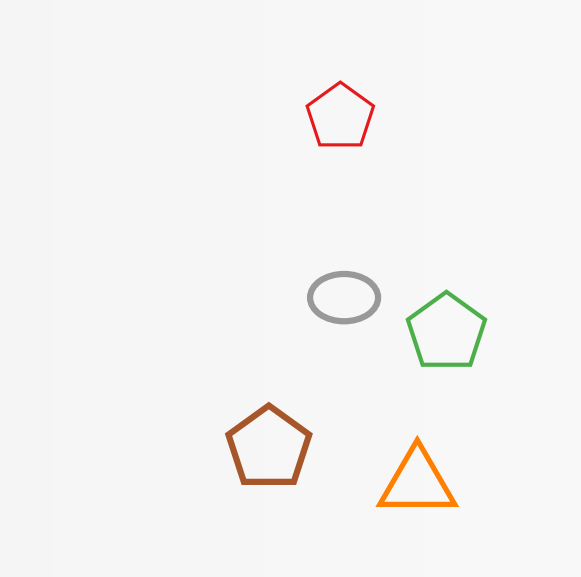[{"shape": "pentagon", "thickness": 1.5, "radius": 0.3, "center": [0.586, 0.797]}, {"shape": "pentagon", "thickness": 2, "radius": 0.35, "center": [0.768, 0.424]}, {"shape": "triangle", "thickness": 2.5, "radius": 0.37, "center": [0.718, 0.163]}, {"shape": "pentagon", "thickness": 3, "radius": 0.37, "center": [0.463, 0.224]}, {"shape": "oval", "thickness": 3, "radius": 0.29, "center": [0.592, 0.484]}]